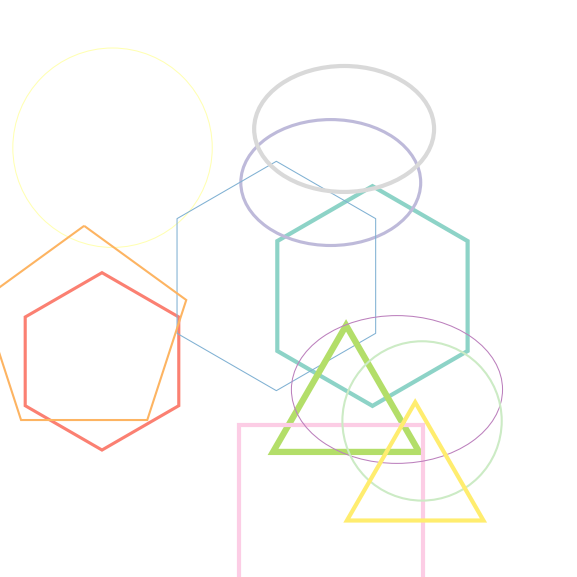[{"shape": "hexagon", "thickness": 2, "radius": 0.95, "center": [0.645, 0.487]}, {"shape": "circle", "thickness": 0.5, "radius": 0.86, "center": [0.195, 0.743]}, {"shape": "oval", "thickness": 1.5, "radius": 0.78, "center": [0.573, 0.683]}, {"shape": "hexagon", "thickness": 1.5, "radius": 0.77, "center": [0.177, 0.373]}, {"shape": "hexagon", "thickness": 0.5, "radius": 0.99, "center": [0.479, 0.521]}, {"shape": "pentagon", "thickness": 1, "radius": 0.93, "center": [0.146, 0.422]}, {"shape": "triangle", "thickness": 3, "radius": 0.73, "center": [0.599, 0.29]}, {"shape": "square", "thickness": 2, "radius": 0.8, "center": [0.573, 0.104]}, {"shape": "oval", "thickness": 2, "radius": 0.78, "center": [0.596, 0.776]}, {"shape": "oval", "thickness": 0.5, "radius": 0.91, "center": [0.687, 0.325]}, {"shape": "circle", "thickness": 1, "radius": 0.69, "center": [0.731, 0.27]}, {"shape": "triangle", "thickness": 2, "radius": 0.68, "center": [0.719, 0.166]}]